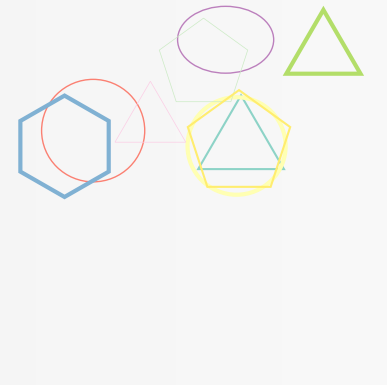[{"shape": "triangle", "thickness": 1.5, "radius": 0.64, "center": [0.622, 0.625]}, {"shape": "circle", "thickness": 3, "radius": 0.63, "center": [0.611, 0.621]}, {"shape": "circle", "thickness": 1, "radius": 0.67, "center": [0.24, 0.661]}, {"shape": "hexagon", "thickness": 3, "radius": 0.66, "center": [0.167, 0.62]}, {"shape": "triangle", "thickness": 3, "radius": 0.55, "center": [0.835, 0.864]}, {"shape": "triangle", "thickness": 0.5, "radius": 0.53, "center": [0.388, 0.683]}, {"shape": "oval", "thickness": 1, "radius": 0.62, "center": [0.582, 0.897]}, {"shape": "pentagon", "thickness": 0.5, "radius": 0.6, "center": [0.525, 0.833]}, {"shape": "pentagon", "thickness": 1.5, "radius": 0.69, "center": [0.617, 0.627]}]